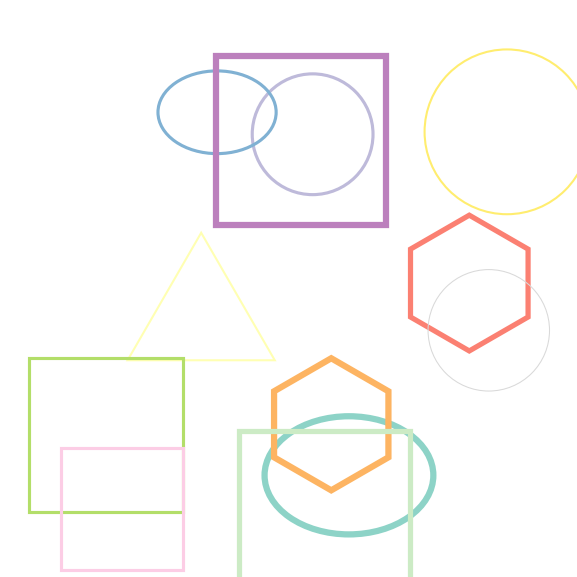[{"shape": "oval", "thickness": 3, "radius": 0.73, "center": [0.604, 0.176]}, {"shape": "triangle", "thickness": 1, "radius": 0.74, "center": [0.348, 0.449]}, {"shape": "circle", "thickness": 1.5, "radius": 0.52, "center": [0.541, 0.767]}, {"shape": "hexagon", "thickness": 2.5, "radius": 0.59, "center": [0.813, 0.509]}, {"shape": "oval", "thickness": 1.5, "radius": 0.51, "center": [0.376, 0.805]}, {"shape": "hexagon", "thickness": 3, "radius": 0.57, "center": [0.574, 0.264]}, {"shape": "square", "thickness": 1.5, "radius": 0.67, "center": [0.184, 0.246]}, {"shape": "square", "thickness": 1.5, "radius": 0.53, "center": [0.21, 0.118]}, {"shape": "circle", "thickness": 0.5, "radius": 0.53, "center": [0.846, 0.427]}, {"shape": "square", "thickness": 3, "radius": 0.73, "center": [0.521, 0.756]}, {"shape": "square", "thickness": 2.5, "radius": 0.74, "center": [0.561, 0.105]}, {"shape": "circle", "thickness": 1, "radius": 0.71, "center": [0.878, 0.771]}]